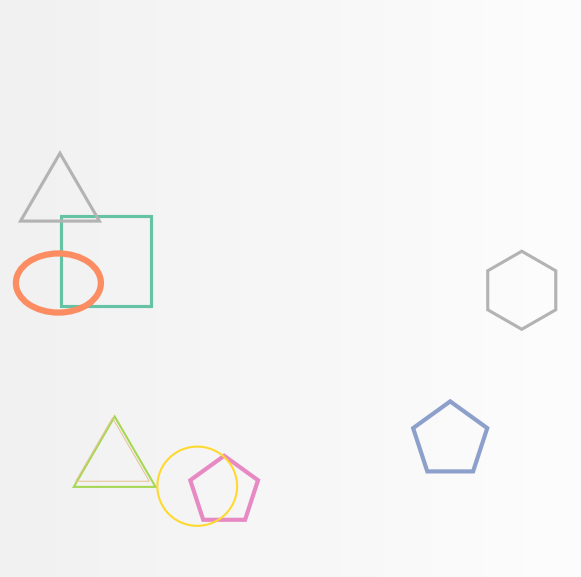[{"shape": "square", "thickness": 1.5, "radius": 0.39, "center": [0.182, 0.547]}, {"shape": "oval", "thickness": 3, "radius": 0.37, "center": [0.1, 0.509]}, {"shape": "pentagon", "thickness": 2, "radius": 0.34, "center": [0.775, 0.237]}, {"shape": "pentagon", "thickness": 2, "radius": 0.31, "center": [0.386, 0.149]}, {"shape": "triangle", "thickness": 1, "radius": 0.41, "center": [0.197, 0.197]}, {"shape": "circle", "thickness": 1, "radius": 0.34, "center": [0.339, 0.157]}, {"shape": "triangle", "thickness": 0.5, "radius": 0.37, "center": [0.194, 0.202]}, {"shape": "triangle", "thickness": 1.5, "radius": 0.39, "center": [0.103, 0.655]}, {"shape": "hexagon", "thickness": 1.5, "radius": 0.34, "center": [0.898, 0.497]}]